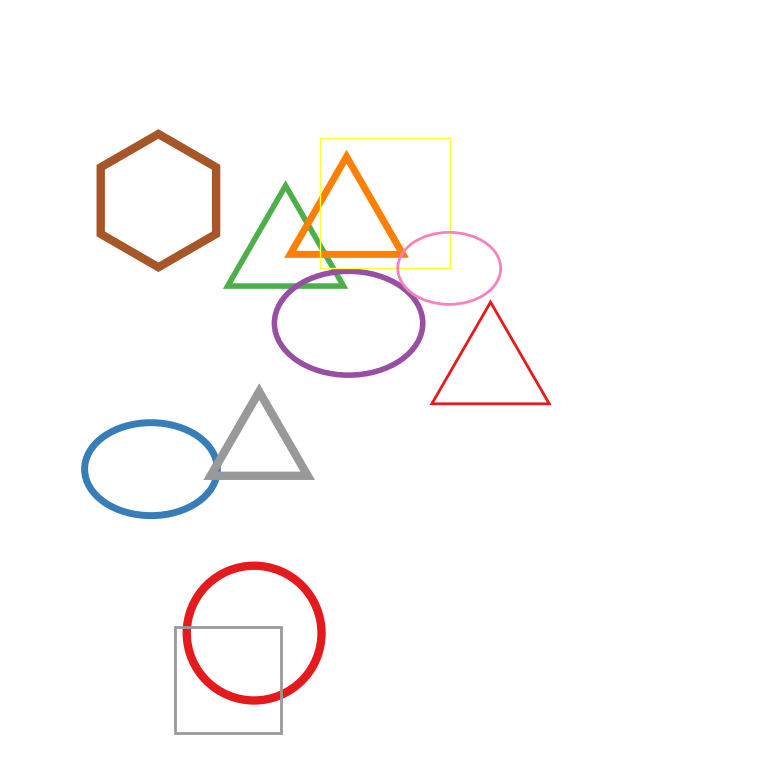[{"shape": "circle", "thickness": 3, "radius": 0.44, "center": [0.33, 0.178]}, {"shape": "triangle", "thickness": 1, "radius": 0.44, "center": [0.637, 0.52]}, {"shape": "oval", "thickness": 2.5, "radius": 0.43, "center": [0.196, 0.391]}, {"shape": "triangle", "thickness": 2, "radius": 0.43, "center": [0.371, 0.672]}, {"shape": "oval", "thickness": 2, "radius": 0.48, "center": [0.453, 0.58]}, {"shape": "triangle", "thickness": 2.5, "radius": 0.42, "center": [0.45, 0.712]}, {"shape": "square", "thickness": 0.5, "radius": 0.42, "center": [0.5, 0.736]}, {"shape": "hexagon", "thickness": 3, "radius": 0.43, "center": [0.206, 0.739]}, {"shape": "oval", "thickness": 1, "radius": 0.33, "center": [0.583, 0.651]}, {"shape": "square", "thickness": 1, "radius": 0.35, "center": [0.296, 0.117]}, {"shape": "triangle", "thickness": 3, "radius": 0.36, "center": [0.337, 0.419]}]